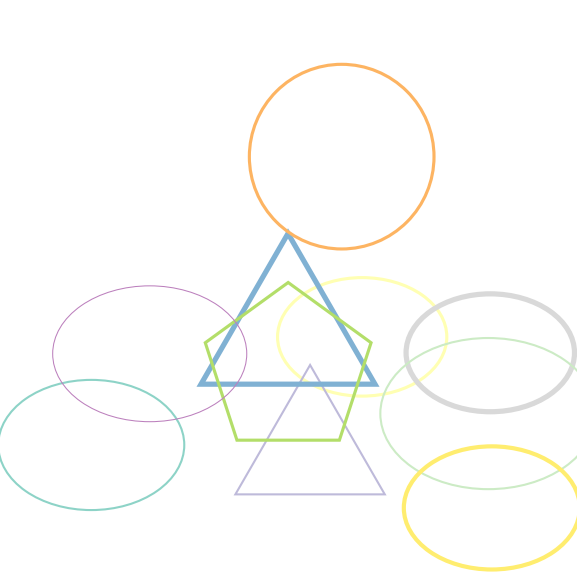[{"shape": "oval", "thickness": 1, "radius": 0.81, "center": [0.158, 0.229]}, {"shape": "oval", "thickness": 1.5, "radius": 0.73, "center": [0.627, 0.416]}, {"shape": "triangle", "thickness": 1, "radius": 0.75, "center": [0.537, 0.218]}, {"shape": "triangle", "thickness": 2.5, "radius": 0.87, "center": [0.499, 0.421]}, {"shape": "circle", "thickness": 1.5, "radius": 0.8, "center": [0.592, 0.728]}, {"shape": "pentagon", "thickness": 1.5, "radius": 0.75, "center": [0.499, 0.359]}, {"shape": "oval", "thickness": 2.5, "radius": 0.73, "center": [0.849, 0.388]}, {"shape": "oval", "thickness": 0.5, "radius": 0.84, "center": [0.259, 0.387]}, {"shape": "oval", "thickness": 1, "radius": 0.93, "center": [0.846, 0.283]}, {"shape": "oval", "thickness": 2, "radius": 0.76, "center": [0.852, 0.12]}]